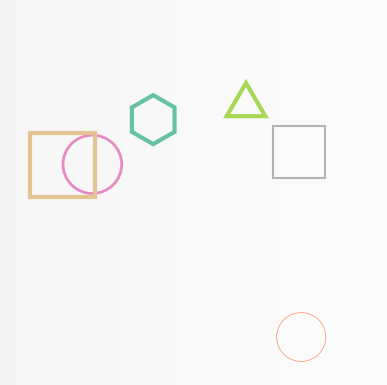[{"shape": "hexagon", "thickness": 3, "radius": 0.32, "center": [0.395, 0.689]}, {"shape": "circle", "thickness": 0.5, "radius": 0.32, "center": [0.777, 0.125]}, {"shape": "circle", "thickness": 2, "radius": 0.38, "center": [0.238, 0.573]}, {"shape": "triangle", "thickness": 3, "radius": 0.29, "center": [0.635, 0.727]}, {"shape": "square", "thickness": 3, "radius": 0.42, "center": [0.162, 0.571]}, {"shape": "square", "thickness": 1.5, "radius": 0.33, "center": [0.771, 0.605]}]